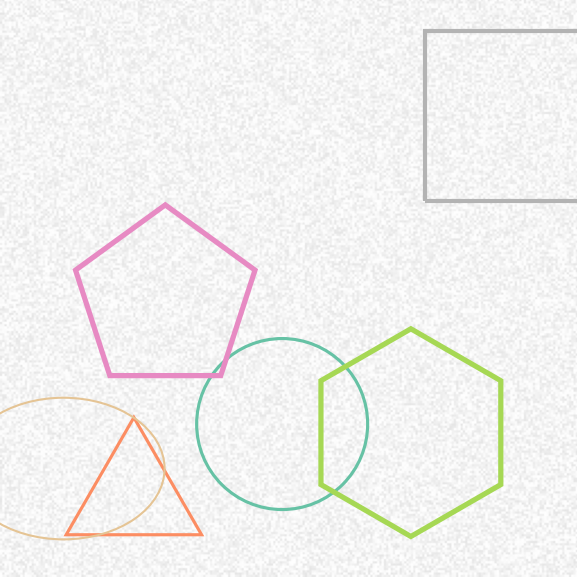[{"shape": "circle", "thickness": 1.5, "radius": 0.74, "center": [0.489, 0.265]}, {"shape": "triangle", "thickness": 1.5, "radius": 0.68, "center": [0.232, 0.141]}, {"shape": "pentagon", "thickness": 2.5, "radius": 0.82, "center": [0.286, 0.481]}, {"shape": "hexagon", "thickness": 2.5, "radius": 0.9, "center": [0.711, 0.25]}, {"shape": "oval", "thickness": 1, "radius": 0.88, "center": [0.11, 0.188]}, {"shape": "square", "thickness": 2, "radius": 0.73, "center": [0.883, 0.799]}]